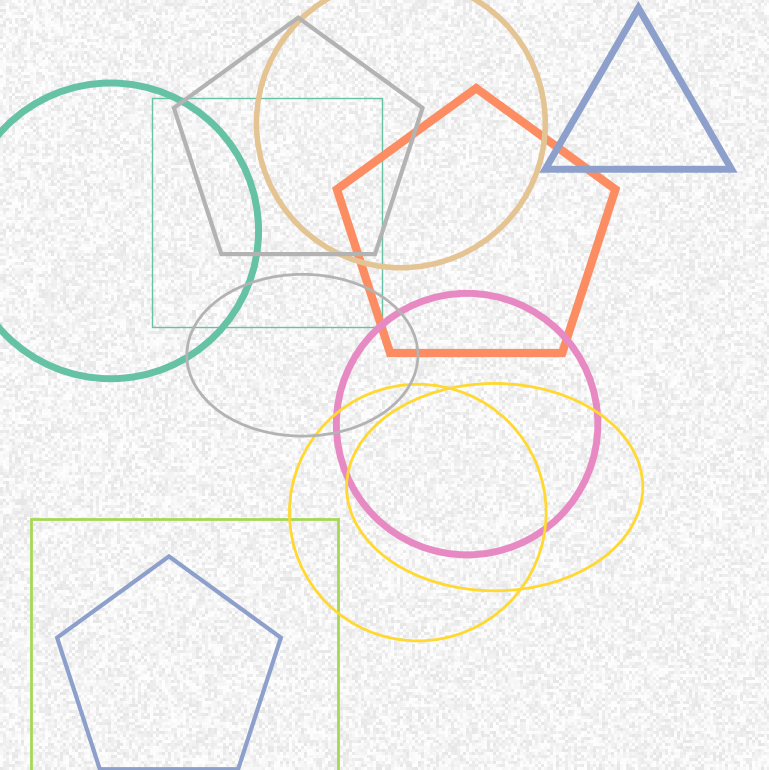[{"shape": "square", "thickness": 0.5, "radius": 0.74, "center": [0.347, 0.724]}, {"shape": "circle", "thickness": 2.5, "radius": 0.96, "center": [0.144, 0.7]}, {"shape": "pentagon", "thickness": 3, "radius": 0.95, "center": [0.618, 0.695]}, {"shape": "pentagon", "thickness": 1.5, "radius": 0.76, "center": [0.219, 0.125]}, {"shape": "triangle", "thickness": 2.5, "radius": 0.7, "center": [0.829, 0.85]}, {"shape": "circle", "thickness": 2.5, "radius": 0.85, "center": [0.607, 0.449]}, {"shape": "square", "thickness": 1, "radius": 1.0, "center": [0.24, 0.126]}, {"shape": "oval", "thickness": 1, "radius": 0.96, "center": [0.642, 0.367]}, {"shape": "circle", "thickness": 1, "radius": 0.83, "center": [0.543, 0.334]}, {"shape": "circle", "thickness": 2, "radius": 0.94, "center": [0.521, 0.84]}, {"shape": "pentagon", "thickness": 1.5, "radius": 0.85, "center": [0.387, 0.807]}, {"shape": "oval", "thickness": 1, "radius": 0.75, "center": [0.393, 0.539]}]